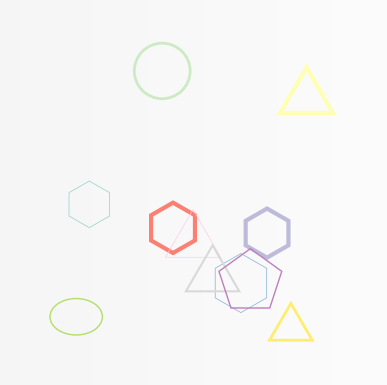[{"shape": "hexagon", "thickness": 0.5, "radius": 0.3, "center": [0.23, 0.469]}, {"shape": "triangle", "thickness": 3, "radius": 0.39, "center": [0.791, 0.746]}, {"shape": "hexagon", "thickness": 3, "radius": 0.32, "center": [0.689, 0.395]}, {"shape": "hexagon", "thickness": 3, "radius": 0.33, "center": [0.447, 0.408]}, {"shape": "hexagon", "thickness": 0.5, "radius": 0.38, "center": [0.622, 0.265]}, {"shape": "oval", "thickness": 1, "radius": 0.34, "center": [0.197, 0.177]}, {"shape": "triangle", "thickness": 0.5, "radius": 0.41, "center": [0.498, 0.373]}, {"shape": "triangle", "thickness": 1.5, "radius": 0.4, "center": [0.549, 0.283]}, {"shape": "pentagon", "thickness": 1, "radius": 0.43, "center": [0.646, 0.269]}, {"shape": "circle", "thickness": 2, "radius": 0.36, "center": [0.419, 0.816]}, {"shape": "triangle", "thickness": 2, "radius": 0.32, "center": [0.751, 0.148]}]